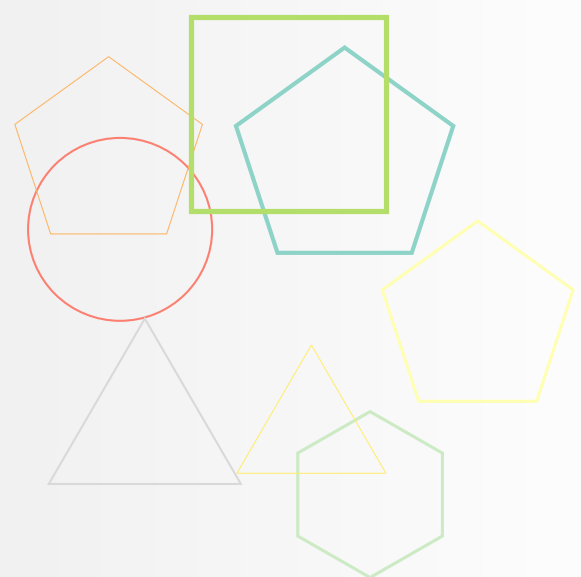[{"shape": "pentagon", "thickness": 2, "radius": 0.98, "center": [0.593, 0.72]}, {"shape": "pentagon", "thickness": 1.5, "radius": 0.86, "center": [0.822, 0.444]}, {"shape": "circle", "thickness": 1, "radius": 0.79, "center": [0.207, 0.602]}, {"shape": "pentagon", "thickness": 0.5, "radius": 0.85, "center": [0.187, 0.731]}, {"shape": "square", "thickness": 2.5, "radius": 0.84, "center": [0.497, 0.802]}, {"shape": "triangle", "thickness": 1, "radius": 0.95, "center": [0.249, 0.256]}, {"shape": "hexagon", "thickness": 1.5, "radius": 0.72, "center": [0.637, 0.143]}, {"shape": "triangle", "thickness": 0.5, "radius": 0.74, "center": [0.536, 0.254]}]